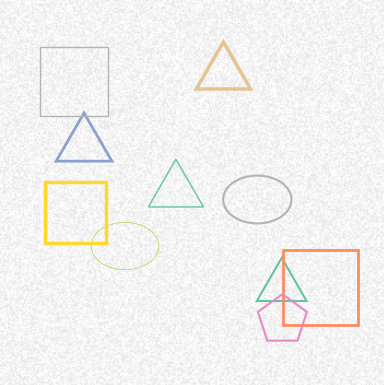[{"shape": "triangle", "thickness": 1.5, "radius": 0.37, "center": [0.732, 0.256]}, {"shape": "triangle", "thickness": 1, "radius": 0.41, "center": [0.457, 0.504]}, {"shape": "square", "thickness": 2, "radius": 0.49, "center": [0.832, 0.253]}, {"shape": "triangle", "thickness": 2, "radius": 0.42, "center": [0.218, 0.623]}, {"shape": "pentagon", "thickness": 1.5, "radius": 0.33, "center": [0.733, 0.169]}, {"shape": "oval", "thickness": 0.5, "radius": 0.44, "center": [0.325, 0.361]}, {"shape": "square", "thickness": 2.5, "radius": 0.4, "center": [0.196, 0.449]}, {"shape": "triangle", "thickness": 2.5, "radius": 0.41, "center": [0.58, 0.81]}, {"shape": "square", "thickness": 1, "radius": 0.45, "center": [0.192, 0.788]}, {"shape": "oval", "thickness": 1.5, "radius": 0.44, "center": [0.668, 0.482]}]